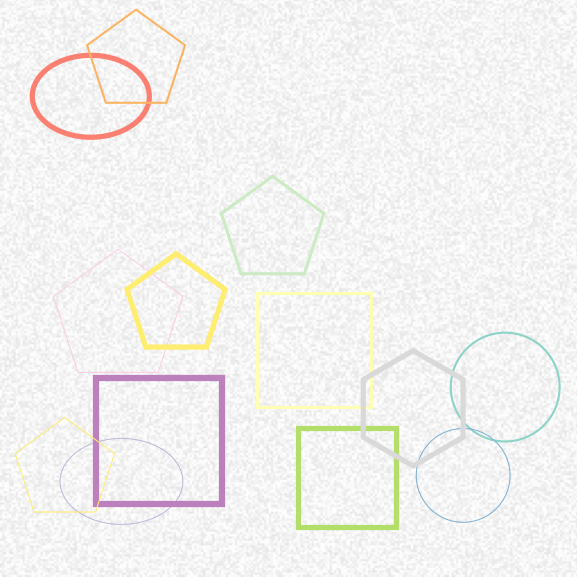[{"shape": "circle", "thickness": 1, "radius": 0.47, "center": [0.875, 0.329]}, {"shape": "square", "thickness": 1.5, "radius": 0.49, "center": [0.544, 0.393]}, {"shape": "oval", "thickness": 0.5, "radius": 0.53, "center": [0.21, 0.166]}, {"shape": "oval", "thickness": 2.5, "radius": 0.51, "center": [0.157, 0.832]}, {"shape": "circle", "thickness": 0.5, "radius": 0.41, "center": [0.802, 0.176]}, {"shape": "pentagon", "thickness": 1, "radius": 0.45, "center": [0.236, 0.893]}, {"shape": "square", "thickness": 2.5, "radius": 0.43, "center": [0.601, 0.172]}, {"shape": "pentagon", "thickness": 0.5, "radius": 0.59, "center": [0.204, 0.45]}, {"shape": "hexagon", "thickness": 2.5, "radius": 0.5, "center": [0.715, 0.292]}, {"shape": "square", "thickness": 3, "radius": 0.55, "center": [0.275, 0.235]}, {"shape": "pentagon", "thickness": 1.5, "radius": 0.47, "center": [0.472, 0.601]}, {"shape": "pentagon", "thickness": 0.5, "radius": 0.45, "center": [0.112, 0.186]}, {"shape": "pentagon", "thickness": 2.5, "radius": 0.45, "center": [0.305, 0.47]}]